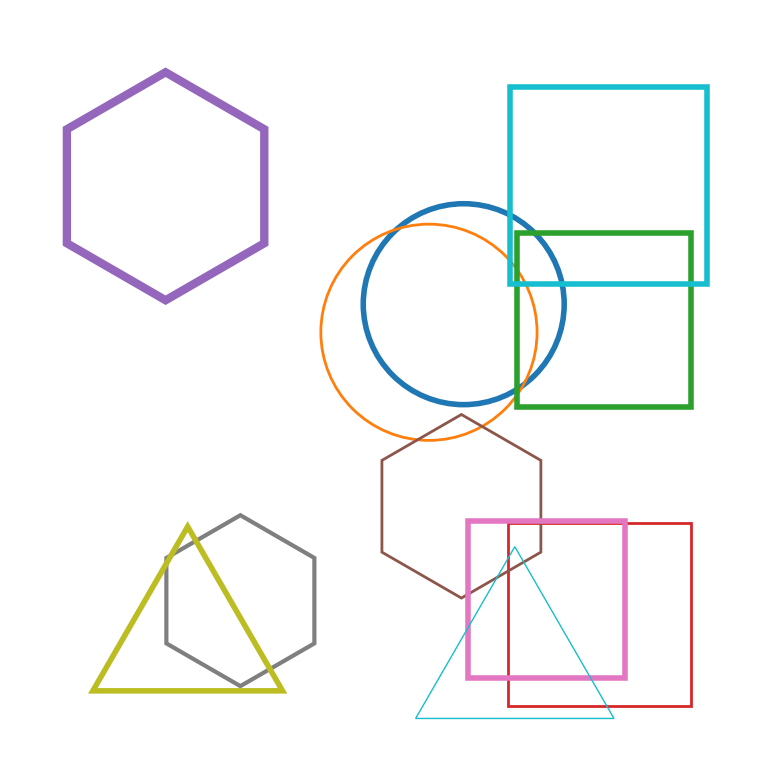[{"shape": "circle", "thickness": 2, "radius": 0.65, "center": [0.602, 0.605]}, {"shape": "circle", "thickness": 1, "radius": 0.7, "center": [0.557, 0.568]}, {"shape": "square", "thickness": 2, "radius": 0.57, "center": [0.784, 0.584]}, {"shape": "square", "thickness": 1, "radius": 0.59, "center": [0.778, 0.202]}, {"shape": "hexagon", "thickness": 3, "radius": 0.74, "center": [0.215, 0.758]}, {"shape": "hexagon", "thickness": 1, "radius": 0.6, "center": [0.599, 0.343]}, {"shape": "square", "thickness": 2, "radius": 0.51, "center": [0.71, 0.222]}, {"shape": "hexagon", "thickness": 1.5, "radius": 0.55, "center": [0.312, 0.22]}, {"shape": "triangle", "thickness": 2, "radius": 0.71, "center": [0.244, 0.174]}, {"shape": "square", "thickness": 2, "radius": 0.64, "center": [0.79, 0.759]}, {"shape": "triangle", "thickness": 0.5, "radius": 0.74, "center": [0.669, 0.141]}]